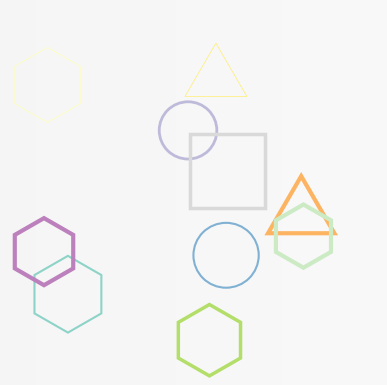[{"shape": "hexagon", "thickness": 1.5, "radius": 0.5, "center": [0.175, 0.236]}, {"shape": "hexagon", "thickness": 0.5, "radius": 0.49, "center": [0.123, 0.779]}, {"shape": "circle", "thickness": 2, "radius": 0.37, "center": [0.485, 0.661]}, {"shape": "circle", "thickness": 1.5, "radius": 0.42, "center": [0.583, 0.337]}, {"shape": "triangle", "thickness": 3, "radius": 0.49, "center": [0.777, 0.444]}, {"shape": "hexagon", "thickness": 2.5, "radius": 0.46, "center": [0.54, 0.116]}, {"shape": "square", "thickness": 2.5, "radius": 0.48, "center": [0.587, 0.557]}, {"shape": "hexagon", "thickness": 3, "radius": 0.44, "center": [0.114, 0.346]}, {"shape": "hexagon", "thickness": 3, "radius": 0.41, "center": [0.783, 0.387]}, {"shape": "triangle", "thickness": 0.5, "radius": 0.46, "center": [0.557, 0.795]}]